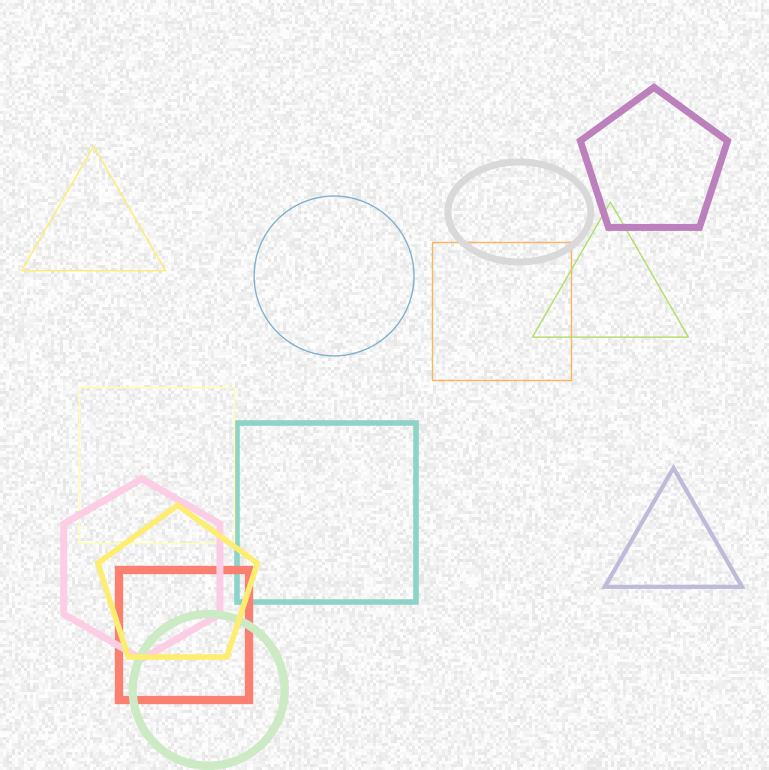[{"shape": "square", "thickness": 2, "radius": 0.58, "center": [0.424, 0.334]}, {"shape": "square", "thickness": 0.5, "radius": 0.5, "center": [0.203, 0.396]}, {"shape": "triangle", "thickness": 1.5, "radius": 0.51, "center": [0.875, 0.289]}, {"shape": "square", "thickness": 3, "radius": 0.42, "center": [0.239, 0.175]}, {"shape": "circle", "thickness": 0.5, "radius": 0.52, "center": [0.434, 0.642]}, {"shape": "square", "thickness": 0.5, "radius": 0.45, "center": [0.651, 0.596]}, {"shape": "triangle", "thickness": 0.5, "radius": 0.58, "center": [0.793, 0.621]}, {"shape": "hexagon", "thickness": 2.5, "radius": 0.59, "center": [0.184, 0.261]}, {"shape": "oval", "thickness": 2.5, "radius": 0.46, "center": [0.674, 0.725]}, {"shape": "pentagon", "thickness": 2.5, "radius": 0.5, "center": [0.849, 0.786]}, {"shape": "circle", "thickness": 3, "radius": 0.49, "center": [0.271, 0.104]}, {"shape": "triangle", "thickness": 0.5, "radius": 0.54, "center": [0.121, 0.702]}, {"shape": "pentagon", "thickness": 2, "radius": 0.54, "center": [0.231, 0.235]}]